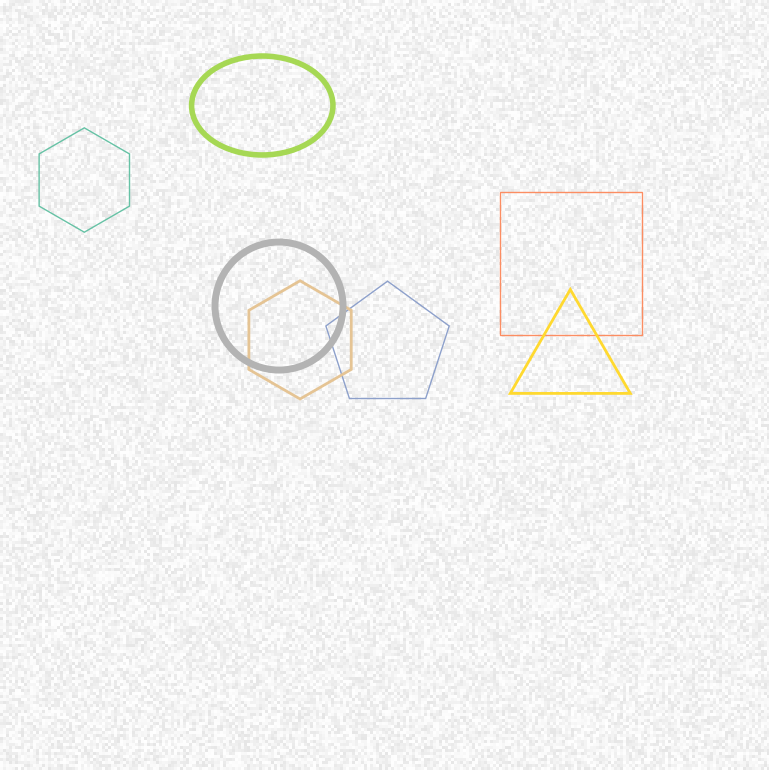[{"shape": "hexagon", "thickness": 0.5, "radius": 0.34, "center": [0.109, 0.766]}, {"shape": "square", "thickness": 0.5, "radius": 0.46, "center": [0.742, 0.657]}, {"shape": "pentagon", "thickness": 0.5, "radius": 0.42, "center": [0.503, 0.551]}, {"shape": "oval", "thickness": 2, "radius": 0.46, "center": [0.341, 0.863]}, {"shape": "triangle", "thickness": 1, "radius": 0.45, "center": [0.741, 0.534]}, {"shape": "hexagon", "thickness": 1, "radius": 0.38, "center": [0.39, 0.559]}, {"shape": "circle", "thickness": 2.5, "radius": 0.42, "center": [0.362, 0.603]}]